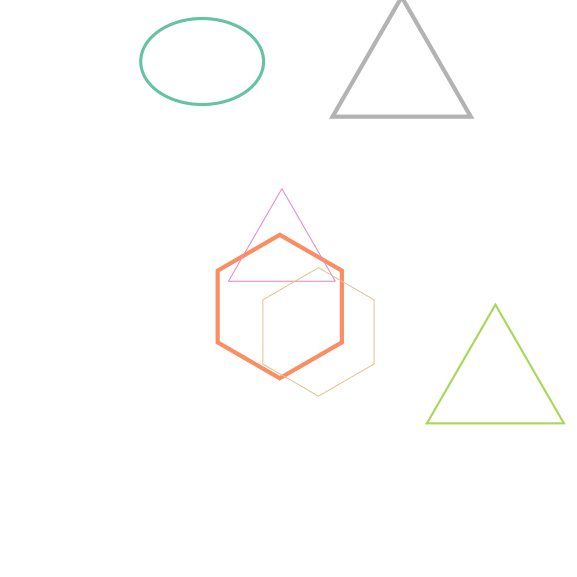[{"shape": "oval", "thickness": 1.5, "radius": 0.53, "center": [0.35, 0.893]}, {"shape": "hexagon", "thickness": 2, "radius": 0.62, "center": [0.484, 0.468]}, {"shape": "triangle", "thickness": 0.5, "radius": 0.53, "center": [0.488, 0.566]}, {"shape": "triangle", "thickness": 1, "radius": 0.69, "center": [0.858, 0.335]}, {"shape": "hexagon", "thickness": 0.5, "radius": 0.56, "center": [0.551, 0.424]}, {"shape": "triangle", "thickness": 2, "radius": 0.69, "center": [0.696, 0.866]}]